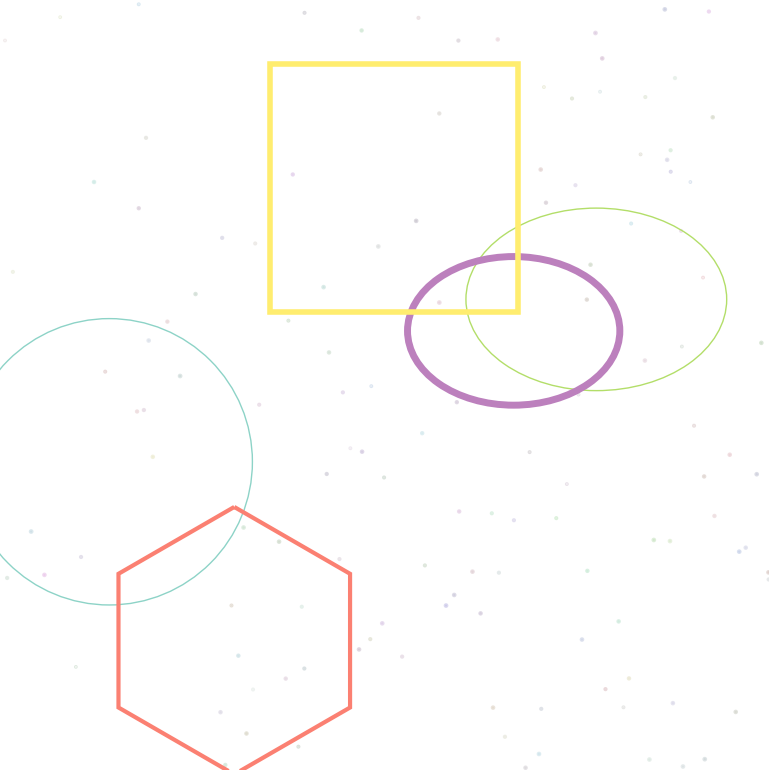[{"shape": "circle", "thickness": 0.5, "radius": 0.93, "center": [0.142, 0.4]}, {"shape": "hexagon", "thickness": 1.5, "radius": 0.87, "center": [0.304, 0.168]}, {"shape": "oval", "thickness": 0.5, "radius": 0.85, "center": [0.774, 0.611]}, {"shape": "oval", "thickness": 2.5, "radius": 0.69, "center": [0.667, 0.57]}, {"shape": "square", "thickness": 2, "radius": 0.8, "center": [0.512, 0.755]}]